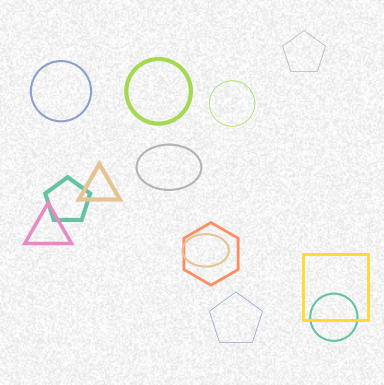[{"shape": "pentagon", "thickness": 3, "radius": 0.31, "center": [0.176, 0.478]}, {"shape": "circle", "thickness": 1.5, "radius": 0.31, "center": [0.867, 0.176]}, {"shape": "hexagon", "thickness": 2, "radius": 0.41, "center": [0.548, 0.341]}, {"shape": "circle", "thickness": 1.5, "radius": 0.39, "center": [0.158, 0.763]}, {"shape": "pentagon", "thickness": 0.5, "radius": 0.36, "center": [0.613, 0.169]}, {"shape": "triangle", "thickness": 2.5, "radius": 0.35, "center": [0.125, 0.403]}, {"shape": "circle", "thickness": 3, "radius": 0.42, "center": [0.412, 0.763]}, {"shape": "circle", "thickness": 0.5, "radius": 0.3, "center": [0.603, 0.731]}, {"shape": "square", "thickness": 2, "radius": 0.42, "center": [0.871, 0.255]}, {"shape": "triangle", "thickness": 3, "radius": 0.31, "center": [0.258, 0.513]}, {"shape": "oval", "thickness": 1.5, "radius": 0.3, "center": [0.534, 0.35]}, {"shape": "pentagon", "thickness": 0.5, "radius": 0.29, "center": [0.79, 0.862]}, {"shape": "oval", "thickness": 1.5, "radius": 0.42, "center": [0.439, 0.565]}]